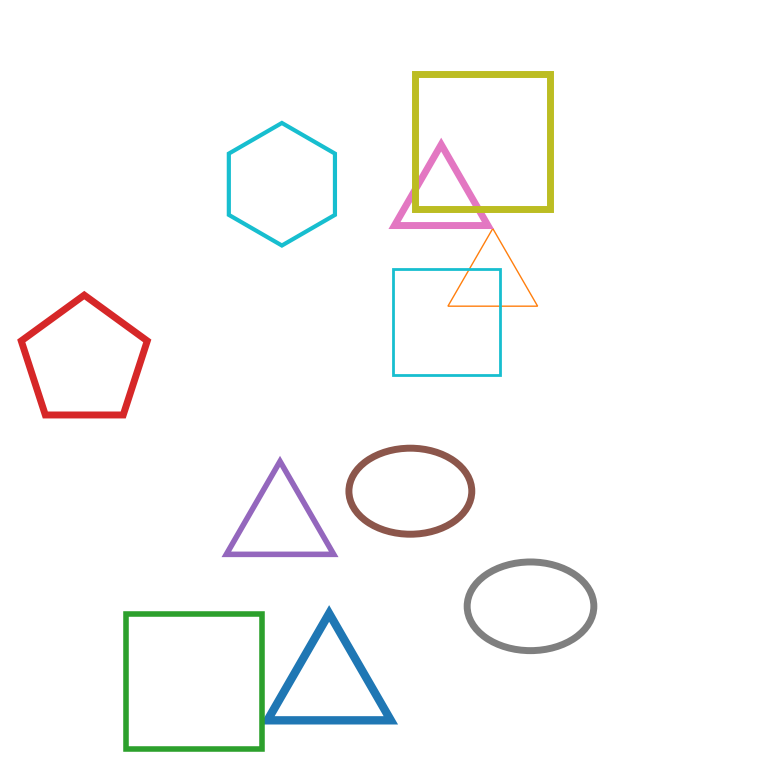[{"shape": "triangle", "thickness": 3, "radius": 0.46, "center": [0.427, 0.111]}, {"shape": "triangle", "thickness": 0.5, "radius": 0.34, "center": [0.64, 0.636]}, {"shape": "square", "thickness": 2, "radius": 0.44, "center": [0.252, 0.115]}, {"shape": "pentagon", "thickness": 2.5, "radius": 0.43, "center": [0.109, 0.531]}, {"shape": "triangle", "thickness": 2, "radius": 0.4, "center": [0.364, 0.32]}, {"shape": "oval", "thickness": 2.5, "radius": 0.4, "center": [0.533, 0.362]}, {"shape": "triangle", "thickness": 2.5, "radius": 0.35, "center": [0.573, 0.742]}, {"shape": "oval", "thickness": 2.5, "radius": 0.41, "center": [0.689, 0.213]}, {"shape": "square", "thickness": 2.5, "radius": 0.44, "center": [0.627, 0.816]}, {"shape": "square", "thickness": 1, "radius": 0.35, "center": [0.58, 0.582]}, {"shape": "hexagon", "thickness": 1.5, "radius": 0.4, "center": [0.366, 0.761]}]